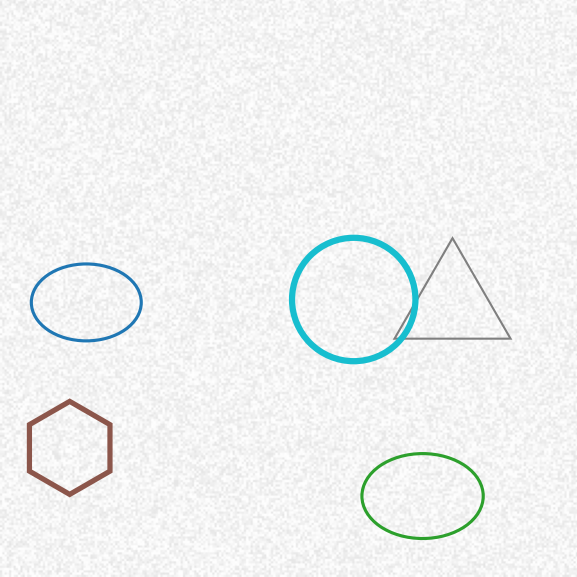[{"shape": "oval", "thickness": 1.5, "radius": 0.48, "center": [0.149, 0.475]}, {"shape": "oval", "thickness": 1.5, "radius": 0.53, "center": [0.732, 0.14]}, {"shape": "hexagon", "thickness": 2.5, "radius": 0.4, "center": [0.121, 0.224]}, {"shape": "triangle", "thickness": 1, "radius": 0.58, "center": [0.784, 0.471]}, {"shape": "circle", "thickness": 3, "radius": 0.53, "center": [0.613, 0.481]}]